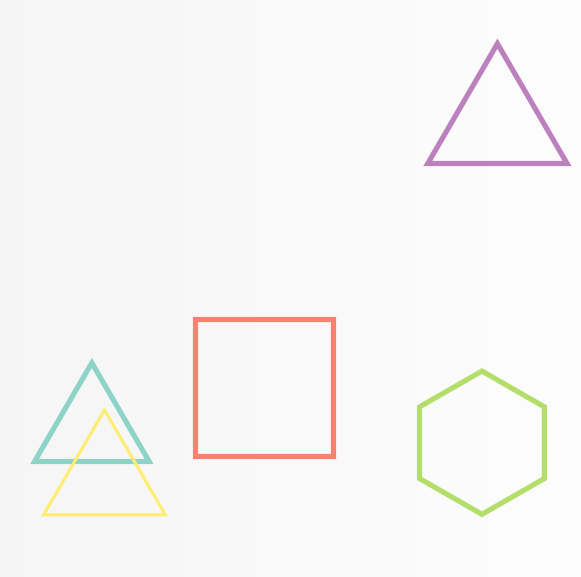[{"shape": "triangle", "thickness": 2.5, "radius": 0.57, "center": [0.158, 0.257]}, {"shape": "square", "thickness": 2.5, "radius": 0.6, "center": [0.454, 0.328]}, {"shape": "hexagon", "thickness": 2.5, "radius": 0.62, "center": [0.829, 0.233]}, {"shape": "triangle", "thickness": 2.5, "radius": 0.69, "center": [0.856, 0.785]}, {"shape": "triangle", "thickness": 1.5, "radius": 0.6, "center": [0.18, 0.168]}]